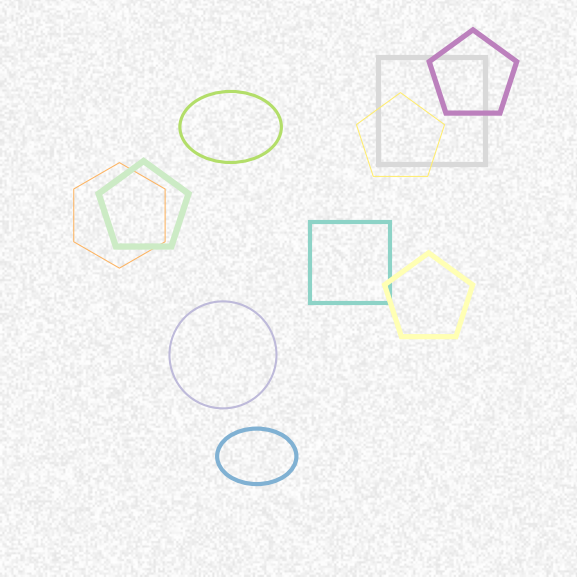[{"shape": "square", "thickness": 2, "radius": 0.35, "center": [0.606, 0.545]}, {"shape": "pentagon", "thickness": 2.5, "radius": 0.4, "center": [0.742, 0.481]}, {"shape": "circle", "thickness": 1, "radius": 0.46, "center": [0.386, 0.385]}, {"shape": "oval", "thickness": 2, "radius": 0.34, "center": [0.445, 0.209]}, {"shape": "hexagon", "thickness": 0.5, "radius": 0.46, "center": [0.207, 0.626]}, {"shape": "oval", "thickness": 1.5, "radius": 0.44, "center": [0.399, 0.779]}, {"shape": "square", "thickness": 2.5, "radius": 0.46, "center": [0.748, 0.808]}, {"shape": "pentagon", "thickness": 2.5, "radius": 0.4, "center": [0.819, 0.868]}, {"shape": "pentagon", "thickness": 3, "radius": 0.41, "center": [0.249, 0.638]}, {"shape": "pentagon", "thickness": 0.5, "radius": 0.4, "center": [0.693, 0.759]}]